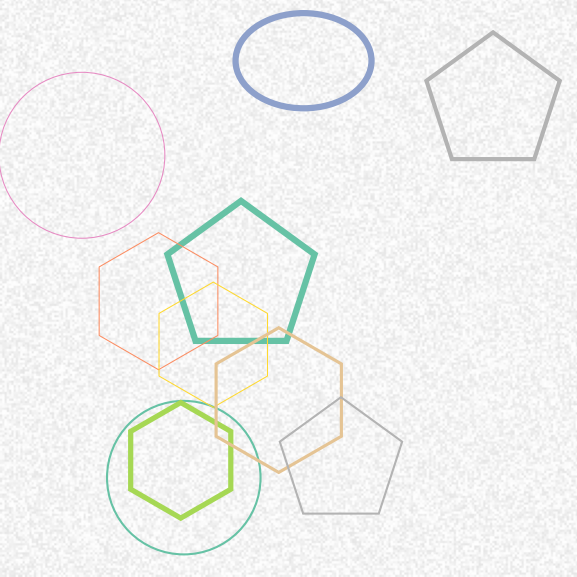[{"shape": "circle", "thickness": 1, "radius": 0.66, "center": [0.318, 0.172]}, {"shape": "pentagon", "thickness": 3, "radius": 0.67, "center": [0.417, 0.517]}, {"shape": "hexagon", "thickness": 0.5, "radius": 0.59, "center": [0.274, 0.478]}, {"shape": "oval", "thickness": 3, "radius": 0.59, "center": [0.526, 0.894]}, {"shape": "circle", "thickness": 0.5, "radius": 0.72, "center": [0.142, 0.73]}, {"shape": "hexagon", "thickness": 2.5, "radius": 0.5, "center": [0.313, 0.202]}, {"shape": "hexagon", "thickness": 0.5, "radius": 0.54, "center": [0.369, 0.402]}, {"shape": "hexagon", "thickness": 1.5, "radius": 0.63, "center": [0.483, 0.306]}, {"shape": "pentagon", "thickness": 2, "radius": 0.61, "center": [0.854, 0.822]}, {"shape": "pentagon", "thickness": 1, "radius": 0.56, "center": [0.59, 0.2]}]